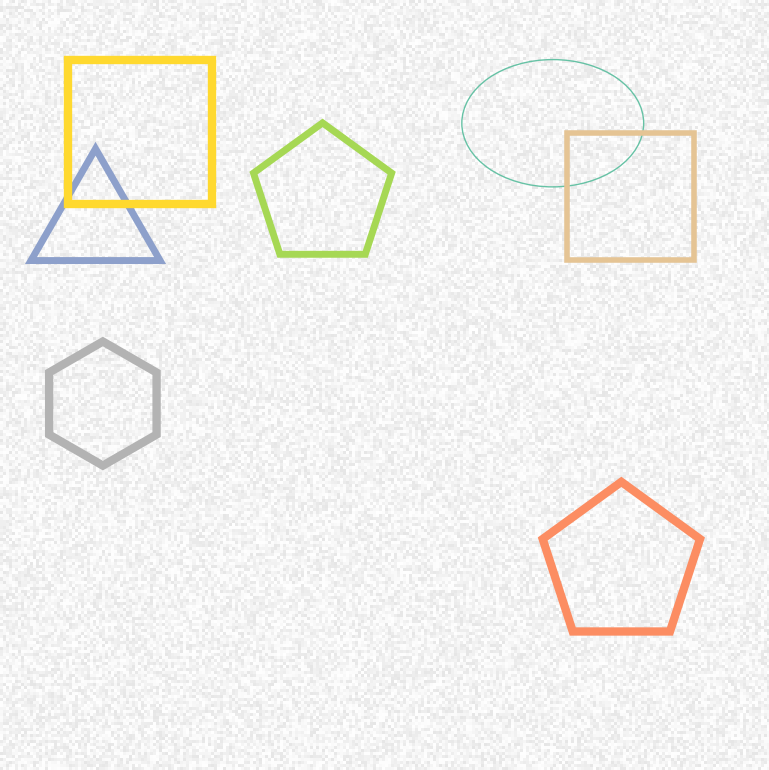[{"shape": "oval", "thickness": 0.5, "radius": 0.59, "center": [0.718, 0.84]}, {"shape": "pentagon", "thickness": 3, "radius": 0.54, "center": [0.807, 0.267]}, {"shape": "triangle", "thickness": 2.5, "radius": 0.48, "center": [0.124, 0.71]}, {"shape": "pentagon", "thickness": 2.5, "radius": 0.47, "center": [0.419, 0.746]}, {"shape": "square", "thickness": 3, "radius": 0.47, "center": [0.182, 0.829]}, {"shape": "square", "thickness": 2, "radius": 0.41, "center": [0.819, 0.745]}, {"shape": "hexagon", "thickness": 3, "radius": 0.4, "center": [0.134, 0.476]}]